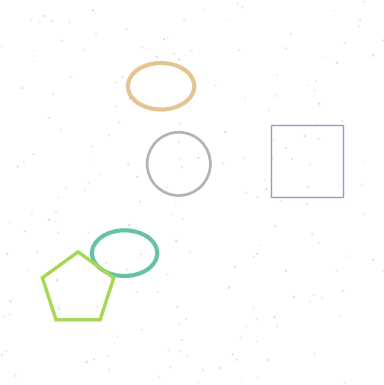[{"shape": "oval", "thickness": 3, "radius": 0.42, "center": [0.324, 0.342]}, {"shape": "square", "thickness": 1, "radius": 0.47, "center": [0.798, 0.581]}, {"shape": "pentagon", "thickness": 2.5, "radius": 0.49, "center": [0.203, 0.248]}, {"shape": "oval", "thickness": 3, "radius": 0.43, "center": [0.418, 0.776]}, {"shape": "circle", "thickness": 2, "radius": 0.41, "center": [0.464, 0.574]}]